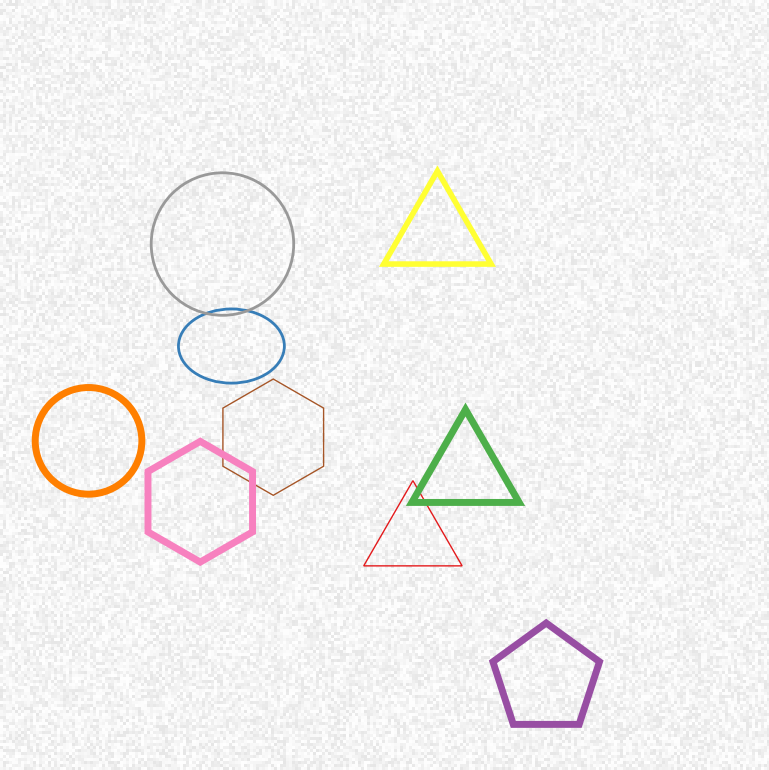[{"shape": "triangle", "thickness": 0.5, "radius": 0.37, "center": [0.536, 0.302]}, {"shape": "oval", "thickness": 1, "radius": 0.34, "center": [0.301, 0.551]}, {"shape": "triangle", "thickness": 2.5, "radius": 0.4, "center": [0.605, 0.388]}, {"shape": "pentagon", "thickness": 2.5, "radius": 0.36, "center": [0.709, 0.118]}, {"shape": "circle", "thickness": 2.5, "radius": 0.35, "center": [0.115, 0.427]}, {"shape": "triangle", "thickness": 2, "radius": 0.4, "center": [0.568, 0.697]}, {"shape": "hexagon", "thickness": 0.5, "radius": 0.38, "center": [0.355, 0.432]}, {"shape": "hexagon", "thickness": 2.5, "radius": 0.39, "center": [0.26, 0.348]}, {"shape": "circle", "thickness": 1, "radius": 0.46, "center": [0.289, 0.683]}]